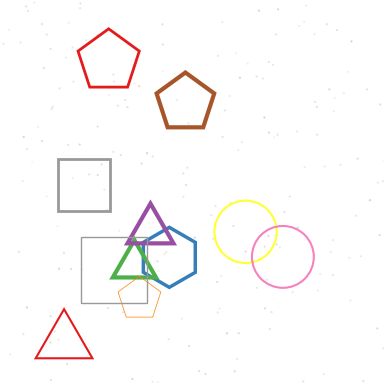[{"shape": "pentagon", "thickness": 2, "radius": 0.42, "center": [0.282, 0.841]}, {"shape": "triangle", "thickness": 1.5, "radius": 0.43, "center": [0.166, 0.112]}, {"shape": "hexagon", "thickness": 2.5, "radius": 0.39, "center": [0.44, 0.332]}, {"shape": "triangle", "thickness": 3, "radius": 0.32, "center": [0.349, 0.312]}, {"shape": "triangle", "thickness": 3, "radius": 0.34, "center": [0.391, 0.402]}, {"shape": "pentagon", "thickness": 0.5, "radius": 0.29, "center": [0.362, 0.224]}, {"shape": "circle", "thickness": 1.5, "radius": 0.4, "center": [0.638, 0.398]}, {"shape": "pentagon", "thickness": 3, "radius": 0.39, "center": [0.482, 0.733]}, {"shape": "circle", "thickness": 1.5, "radius": 0.4, "center": [0.735, 0.333]}, {"shape": "square", "thickness": 2, "radius": 0.34, "center": [0.217, 0.519]}, {"shape": "square", "thickness": 1, "radius": 0.43, "center": [0.296, 0.299]}]